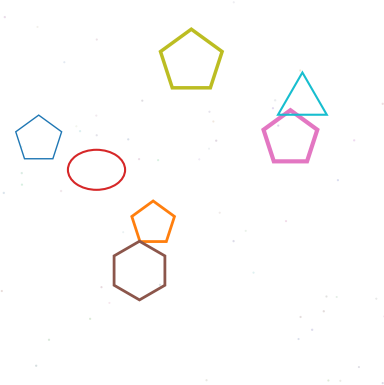[{"shape": "pentagon", "thickness": 1, "radius": 0.31, "center": [0.1, 0.638]}, {"shape": "pentagon", "thickness": 2, "radius": 0.29, "center": [0.398, 0.42]}, {"shape": "oval", "thickness": 1.5, "radius": 0.37, "center": [0.251, 0.559]}, {"shape": "hexagon", "thickness": 2, "radius": 0.38, "center": [0.362, 0.297]}, {"shape": "pentagon", "thickness": 3, "radius": 0.37, "center": [0.754, 0.64]}, {"shape": "pentagon", "thickness": 2.5, "radius": 0.42, "center": [0.497, 0.84]}, {"shape": "triangle", "thickness": 1.5, "radius": 0.37, "center": [0.785, 0.739]}]